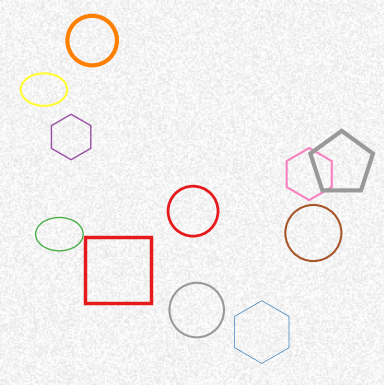[{"shape": "circle", "thickness": 2, "radius": 0.32, "center": [0.501, 0.451]}, {"shape": "square", "thickness": 2.5, "radius": 0.43, "center": [0.306, 0.299]}, {"shape": "hexagon", "thickness": 0.5, "radius": 0.41, "center": [0.68, 0.138]}, {"shape": "oval", "thickness": 1, "radius": 0.31, "center": [0.154, 0.392]}, {"shape": "hexagon", "thickness": 1, "radius": 0.3, "center": [0.185, 0.644]}, {"shape": "circle", "thickness": 3, "radius": 0.32, "center": [0.239, 0.895]}, {"shape": "oval", "thickness": 1.5, "radius": 0.3, "center": [0.114, 0.767]}, {"shape": "circle", "thickness": 1.5, "radius": 0.36, "center": [0.814, 0.395]}, {"shape": "hexagon", "thickness": 1.5, "radius": 0.34, "center": [0.803, 0.548]}, {"shape": "pentagon", "thickness": 3, "radius": 0.43, "center": [0.888, 0.575]}, {"shape": "circle", "thickness": 1.5, "radius": 0.35, "center": [0.511, 0.195]}]